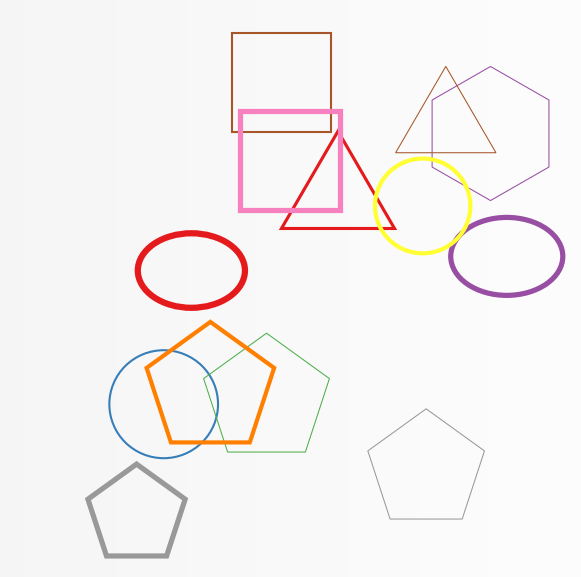[{"shape": "oval", "thickness": 3, "radius": 0.46, "center": [0.329, 0.531]}, {"shape": "triangle", "thickness": 1.5, "radius": 0.56, "center": [0.581, 0.66]}, {"shape": "circle", "thickness": 1, "radius": 0.47, "center": [0.282, 0.299]}, {"shape": "pentagon", "thickness": 0.5, "radius": 0.57, "center": [0.459, 0.308]}, {"shape": "hexagon", "thickness": 0.5, "radius": 0.58, "center": [0.844, 0.768]}, {"shape": "oval", "thickness": 2.5, "radius": 0.48, "center": [0.872, 0.555]}, {"shape": "pentagon", "thickness": 2, "radius": 0.58, "center": [0.362, 0.326]}, {"shape": "circle", "thickness": 2, "radius": 0.41, "center": [0.727, 0.643]}, {"shape": "square", "thickness": 1, "radius": 0.43, "center": [0.484, 0.856]}, {"shape": "triangle", "thickness": 0.5, "radius": 0.5, "center": [0.767, 0.784]}, {"shape": "square", "thickness": 2.5, "radius": 0.43, "center": [0.499, 0.721]}, {"shape": "pentagon", "thickness": 0.5, "radius": 0.53, "center": [0.733, 0.186]}, {"shape": "pentagon", "thickness": 2.5, "radius": 0.44, "center": [0.235, 0.108]}]